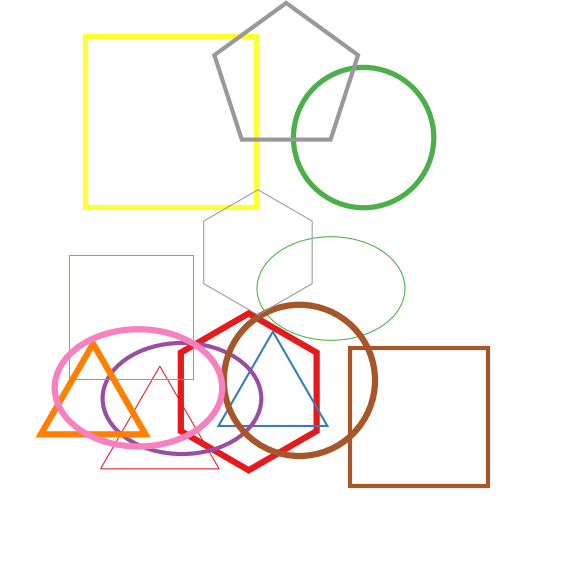[{"shape": "hexagon", "thickness": 3, "radius": 0.68, "center": [0.431, 0.321]}, {"shape": "triangle", "thickness": 0.5, "radius": 0.59, "center": [0.277, 0.247]}, {"shape": "triangle", "thickness": 1, "radius": 0.54, "center": [0.473, 0.316]}, {"shape": "oval", "thickness": 0.5, "radius": 0.64, "center": [0.573, 0.5]}, {"shape": "circle", "thickness": 2.5, "radius": 0.61, "center": [0.63, 0.761]}, {"shape": "oval", "thickness": 2, "radius": 0.69, "center": [0.315, 0.309]}, {"shape": "square", "thickness": 0.5, "radius": 0.53, "center": [0.226, 0.45]}, {"shape": "triangle", "thickness": 3, "radius": 0.52, "center": [0.161, 0.299]}, {"shape": "square", "thickness": 2.5, "radius": 0.74, "center": [0.295, 0.789]}, {"shape": "circle", "thickness": 3, "radius": 0.65, "center": [0.518, 0.34]}, {"shape": "square", "thickness": 2, "radius": 0.6, "center": [0.725, 0.277]}, {"shape": "oval", "thickness": 3, "radius": 0.73, "center": [0.24, 0.328]}, {"shape": "hexagon", "thickness": 0.5, "radius": 0.54, "center": [0.447, 0.562]}, {"shape": "pentagon", "thickness": 2, "radius": 0.65, "center": [0.496, 0.863]}]